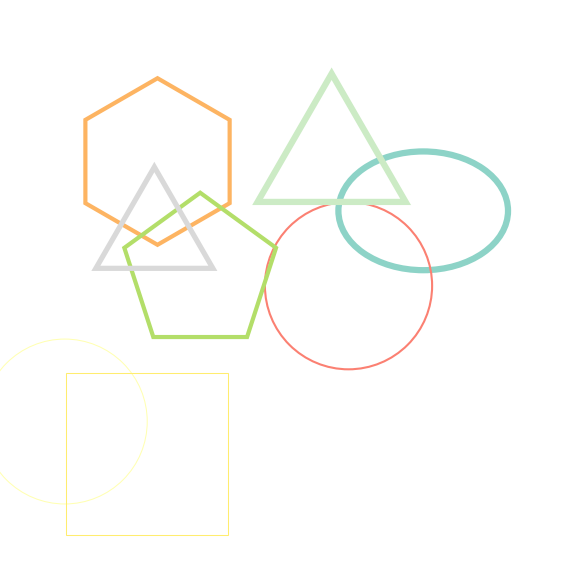[{"shape": "oval", "thickness": 3, "radius": 0.73, "center": [0.733, 0.634]}, {"shape": "circle", "thickness": 0.5, "radius": 0.71, "center": [0.112, 0.269]}, {"shape": "circle", "thickness": 1, "radius": 0.72, "center": [0.604, 0.504]}, {"shape": "hexagon", "thickness": 2, "radius": 0.72, "center": [0.273, 0.719]}, {"shape": "pentagon", "thickness": 2, "radius": 0.69, "center": [0.347, 0.527]}, {"shape": "triangle", "thickness": 2.5, "radius": 0.58, "center": [0.267, 0.593]}, {"shape": "triangle", "thickness": 3, "radius": 0.74, "center": [0.574, 0.723]}, {"shape": "square", "thickness": 0.5, "radius": 0.7, "center": [0.255, 0.214]}]